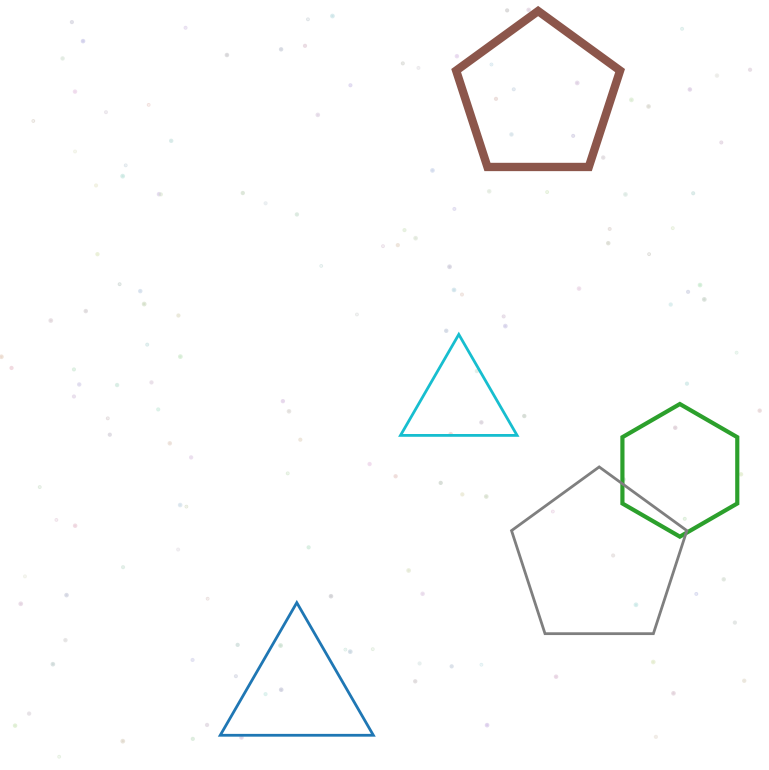[{"shape": "triangle", "thickness": 1, "radius": 0.57, "center": [0.385, 0.103]}, {"shape": "hexagon", "thickness": 1.5, "radius": 0.43, "center": [0.883, 0.389]}, {"shape": "pentagon", "thickness": 3, "radius": 0.56, "center": [0.699, 0.874]}, {"shape": "pentagon", "thickness": 1, "radius": 0.6, "center": [0.778, 0.274]}, {"shape": "triangle", "thickness": 1, "radius": 0.44, "center": [0.596, 0.478]}]